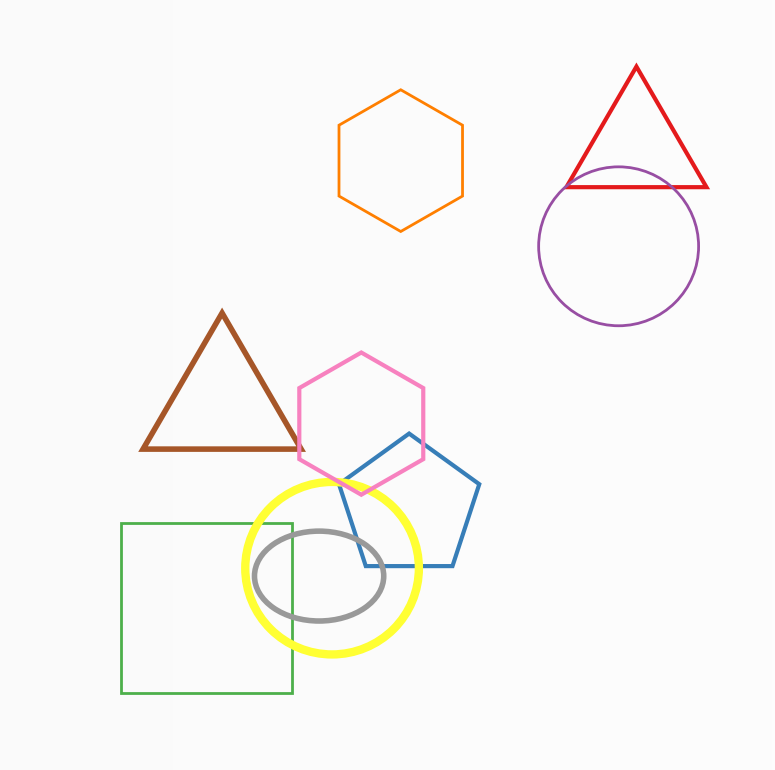[{"shape": "triangle", "thickness": 1.5, "radius": 0.52, "center": [0.821, 0.809]}, {"shape": "pentagon", "thickness": 1.5, "radius": 0.48, "center": [0.528, 0.342]}, {"shape": "square", "thickness": 1, "radius": 0.55, "center": [0.267, 0.211]}, {"shape": "circle", "thickness": 1, "radius": 0.52, "center": [0.798, 0.68]}, {"shape": "hexagon", "thickness": 1, "radius": 0.46, "center": [0.517, 0.791]}, {"shape": "circle", "thickness": 3, "radius": 0.56, "center": [0.428, 0.262]}, {"shape": "triangle", "thickness": 2, "radius": 0.59, "center": [0.287, 0.476]}, {"shape": "hexagon", "thickness": 1.5, "radius": 0.46, "center": [0.466, 0.45]}, {"shape": "oval", "thickness": 2, "radius": 0.42, "center": [0.412, 0.252]}]